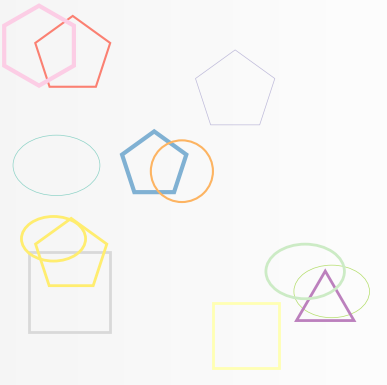[{"shape": "oval", "thickness": 0.5, "radius": 0.56, "center": [0.146, 0.57]}, {"shape": "square", "thickness": 2, "radius": 0.43, "center": [0.634, 0.129]}, {"shape": "pentagon", "thickness": 0.5, "radius": 0.54, "center": [0.607, 0.763]}, {"shape": "pentagon", "thickness": 1.5, "radius": 0.51, "center": [0.188, 0.857]}, {"shape": "pentagon", "thickness": 3, "radius": 0.44, "center": [0.398, 0.571]}, {"shape": "circle", "thickness": 1.5, "radius": 0.4, "center": [0.469, 0.555]}, {"shape": "oval", "thickness": 0.5, "radius": 0.49, "center": [0.856, 0.243]}, {"shape": "hexagon", "thickness": 3, "radius": 0.52, "center": [0.101, 0.881]}, {"shape": "square", "thickness": 2, "radius": 0.52, "center": [0.18, 0.242]}, {"shape": "triangle", "thickness": 2, "radius": 0.43, "center": [0.839, 0.21]}, {"shape": "oval", "thickness": 2, "radius": 0.51, "center": [0.788, 0.295]}, {"shape": "pentagon", "thickness": 2, "radius": 0.48, "center": [0.184, 0.336]}, {"shape": "oval", "thickness": 2, "radius": 0.41, "center": [0.138, 0.38]}]